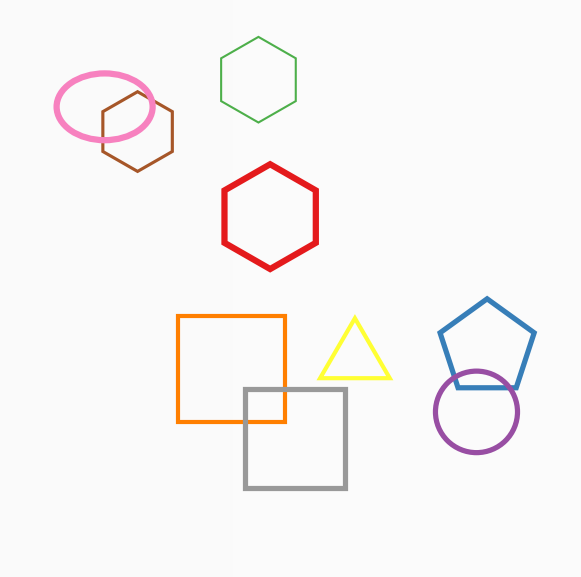[{"shape": "hexagon", "thickness": 3, "radius": 0.45, "center": [0.465, 0.624]}, {"shape": "pentagon", "thickness": 2.5, "radius": 0.43, "center": [0.838, 0.397]}, {"shape": "hexagon", "thickness": 1, "radius": 0.37, "center": [0.445, 0.861]}, {"shape": "circle", "thickness": 2.5, "radius": 0.35, "center": [0.82, 0.286]}, {"shape": "square", "thickness": 2, "radius": 0.46, "center": [0.398, 0.36]}, {"shape": "triangle", "thickness": 2, "radius": 0.35, "center": [0.611, 0.379]}, {"shape": "hexagon", "thickness": 1.5, "radius": 0.35, "center": [0.237, 0.771]}, {"shape": "oval", "thickness": 3, "radius": 0.41, "center": [0.18, 0.814]}, {"shape": "square", "thickness": 2.5, "radius": 0.43, "center": [0.508, 0.24]}]